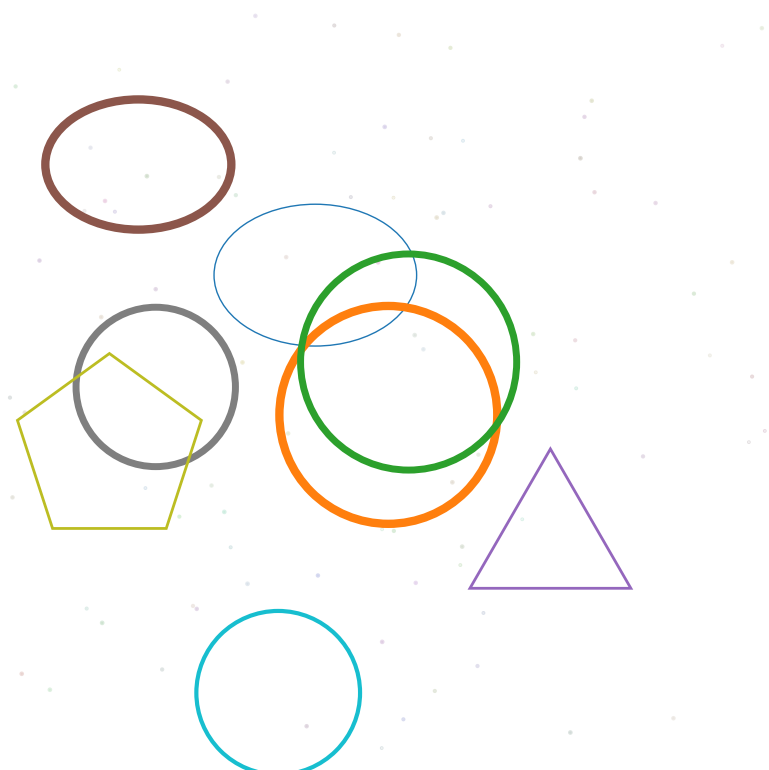[{"shape": "oval", "thickness": 0.5, "radius": 0.66, "center": [0.41, 0.643]}, {"shape": "circle", "thickness": 3, "radius": 0.71, "center": [0.504, 0.461]}, {"shape": "circle", "thickness": 2.5, "radius": 0.7, "center": [0.531, 0.53]}, {"shape": "triangle", "thickness": 1, "radius": 0.6, "center": [0.715, 0.296]}, {"shape": "oval", "thickness": 3, "radius": 0.6, "center": [0.18, 0.786]}, {"shape": "circle", "thickness": 2.5, "radius": 0.52, "center": [0.202, 0.497]}, {"shape": "pentagon", "thickness": 1, "radius": 0.63, "center": [0.142, 0.415]}, {"shape": "circle", "thickness": 1.5, "radius": 0.53, "center": [0.361, 0.1]}]